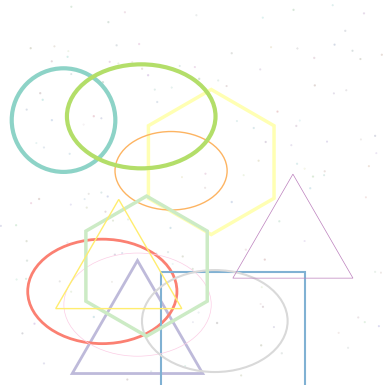[{"shape": "circle", "thickness": 3, "radius": 0.67, "center": [0.165, 0.688]}, {"shape": "hexagon", "thickness": 2.5, "radius": 0.94, "center": [0.549, 0.579]}, {"shape": "triangle", "thickness": 2, "radius": 0.98, "center": [0.357, 0.128]}, {"shape": "oval", "thickness": 2, "radius": 0.97, "center": [0.266, 0.243]}, {"shape": "square", "thickness": 1.5, "radius": 0.94, "center": [0.605, 0.106]}, {"shape": "oval", "thickness": 1, "radius": 0.73, "center": [0.444, 0.556]}, {"shape": "oval", "thickness": 3, "radius": 0.96, "center": [0.367, 0.698]}, {"shape": "oval", "thickness": 0.5, "radius": 0.96, "center": [0.357, 0.209]}, {"shape": "oval", "thickness": 1.5, "radius": 0.95, "center": [0.558, 0.166]}, {"shape": "triangle", "thickness": 0.5, "radius": 0.9, "center": [0.761, 0.368]}, {"shape": "hexagon", "thickness": 2.5, "radius": 0.91, "center": [0.381, 0.309]}, {"shape": "triangle", "thickness": 1, "radius": 0.95, "center": [0.308, 0.293]}]